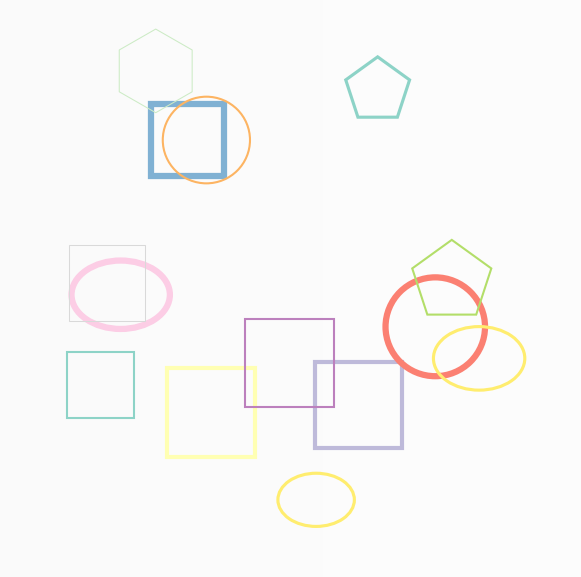[{"shape": "square", "thickness": 1, "radius": 0.29, "center": [0.173, 0.333]}, {"shape": "pentagon", "thickness": 1.5, "radius": 0.29, "center": [0.65, 0.843]}, {"shape": "square", "thickness": 2, "radius": 0.38, "center": [0.363, 0.285]}, {"shape": "square", "thickness": 2, "radius": 0.37, "center": [0.617, 0.298]}, {"shape": "circle", "thickness": 3, "radius": 0.43, "center": [0.749, 0.433]}, {"shape": "square", "thickness": 3, "radius": 0.31, "center": [0.323, 0.757]}, {"shape": "circle", "thickness": 1, "radius": 0.38, "center": [0.355, 0.757]}, {"shape": "pentagon", "thickness": 1, "radius": 0.36, "center": [0.777, 0.512]}, {"shape": "oval", "thickness": 3, "radius": 0.42, "center": [0.208, 0.489]}, {"shape": "square", "thickness": 0.5, "radius": 0.33, "center": [0.185, 0.509]}, {"shape": "square", "thickness": 1, "radius": 0.38, "center": [0.498, 0.371]}, {"shape": "hexagon", "thickness": 0.5, "radius": 0.36, "center": [0.268, 0.876]}, {"shape": "oval", "thickness": 1.5, "radius": 0.33, "center": [0.544, 0.134]}, {"shape": "oval", "thickness": 1.5, "radius": 0.39, "center": [0.824, 0.379]}]